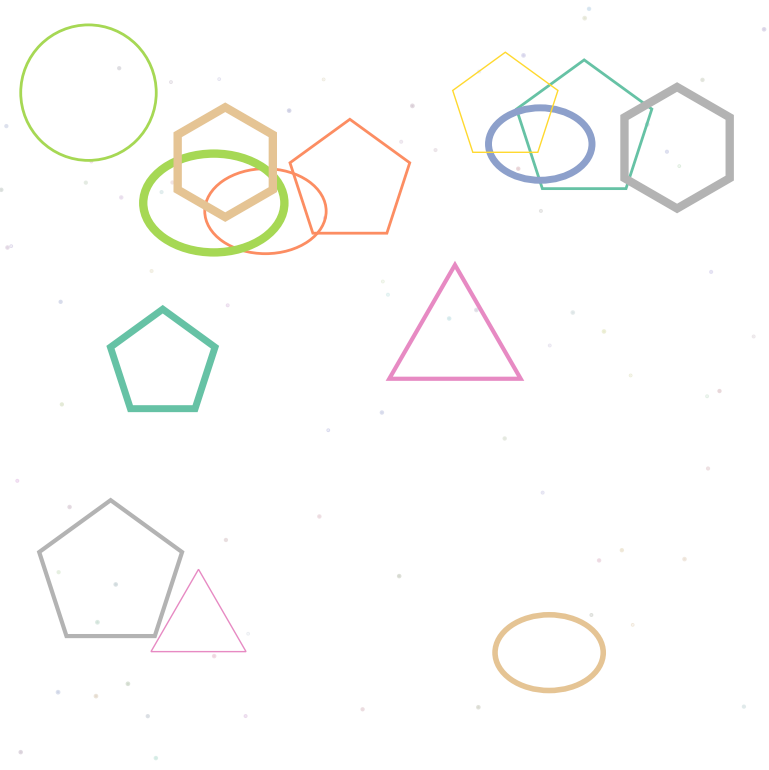[{"shape": "pentagon", "thickness": 1, "radius": 0.46, "center": [0.759, 0.83]}, {"shape": "pentagon", "thickness": 2.5, "radius": 0.36, "center": [0.211, 0.527]}, {"shape": "oval", "thickness": 1, "radius": 0.39, "center": [0.345, 0.726]}, {"shape": "pentagon", "thickness": 1, "radius": 0.41, "center": [0.454, 0.763]}, {"shape": "oval", "thickness": 2.5, "radius": 0.34, "center": [0.702, 0.813]}, {"shape": "triangle", "thickness": 0.5, "radius": 0.36, "center": [0.258, 0.189]}, {"shape": "triangle", "thickness": 1.5, "radius": 0.49, "center": [0.591, 0.557]}, {"shape": "circle", "thickness": 1, "radius": 0.44, "center": [0.115, 0.88]}, {"shape": "oval", "thickness": 3, "radius": 0.46, "center": [0.278, 0.736]}, {"shape": "pentagon", "thickness": 0.5, "radius": 0.36, "center": [0.656, 0.86]}, {"shape": "oval", "thickness": 2, "radius": 0.35, "center": [0.713, 0.152]}, {"shape": "hexagon", "thickness": 3, "radius": 0.36, "center": [0.293, 0.789]}, {"shape": "pentagon", "thickness": 1.5, "radius": 0.49, "center": [0.144, 0.253]}, {"shape": "hexagon", "thickness": 3, "radius": 0.39, "center": [0.879, 0.808]}]